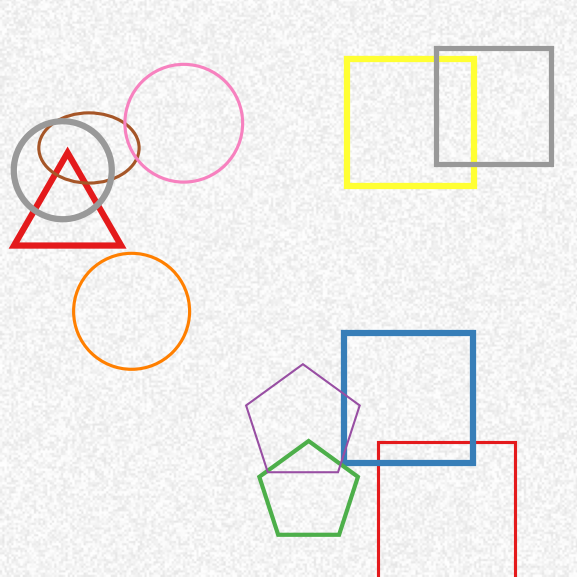[{"shape": "triangle", "thickness": 3, "radius": 0.54, "center": [0.117, 0.628]}, {"shape": "square", "thickness": 1.5, "radius": 0.6, "center": [0.773, 0.114]}, {"shape": "square", "thickness": 3, "radius": 0.56, "center": [0.707, 0.31]}, {"shape": "pentagon", "thickness": 2, "radius": 0.45, "center": [0.534, 0.146]}, {"shape": "pentagon", "thickness": 1, "radius": 0.52, "center": [0.524, 0.265]}, {"shape": "circle", "thickness": 1.5, "radius": 0.5, "center": [0.228, 0.46]}, {"shape": "square", "thickness": 3, "radius": 0.55, "center": [0.711, 0.787]}, {"shape": "oval", "thickness": 1.5, "radius": 0.43, "center": [0.154, 0.743]}, {"shape": "circle", "thickness": 1.5, "radius": 0.51, "center": [0.318, 0.786]}, {"shape": "square", "thickness": 2.5, "radius": 0.5, "center": [0.855, 0.816]}, {"shape": "circle", "thickness": 3, "radius": 0.42, "center": [0.109, 0.704]}]